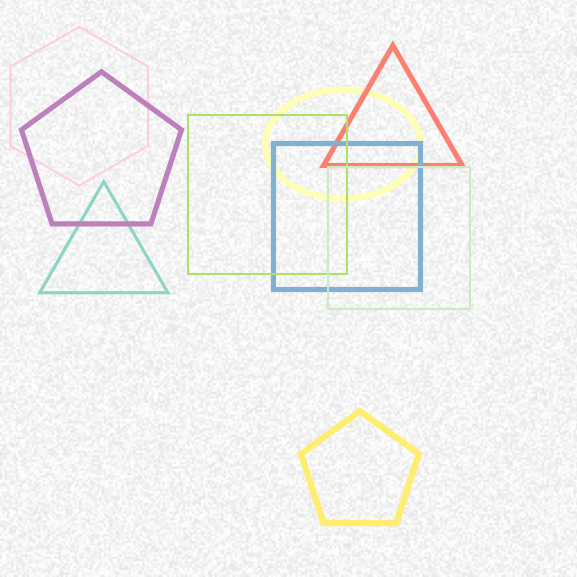[{"shape": "triangle", "thickness": 1.5, "radius": 0.64, "center": [0.18, 0.556]}, {"shape": "oval", "thickness": 3, "radius": 0.67, "center": [0.594, 0.75]}, {"shape": "triangle", "thickness": 2.5, "radius": 0.69, "center": [0.68, 0.782]}, {"shape": "square", "thickness": 2.5, "radius": 0.63, "center": [0.6, 0.626]}, {"shape": "square", "thickness": 1, "radius": 0.69, "center": [0.463, 0.662]}, {"shape": "hexagon", "thickness": 1, "radius": 0.69, "center": [0.137, 0.815]}, {"shape": "pentagon", "thickness": 2.5, "radius": 0.73, "center": [0.176, 0.729]}, {"shape": "square", "thickness": 1, "radius": 0.62, "center": [0.691, 0.588]}, {"shape": "pentagon", "thickness": 3, "radius": 0.54, "center": [0.623, 0.18]}]